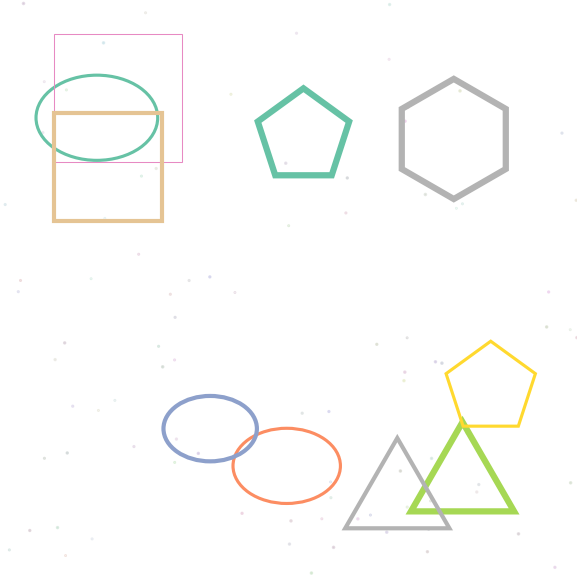[{"shape": "pentagon", "thickness": 3, "radius": 0.42, "center": [0.525, 0.763]}, {"shape": "oval", "thickness": 1.5, "radius": 0.53, "center": [0.168, 0.795]}, {"shape": "oval", "thickness": 1.5, "radius": 0.47, "center": [0.496, 0.192]}, {"shape": "oval", "thickness": 2, "radius": 0.4, "center": [0.364, 0.257]}, {"shape": "square", "thickness": 0.5, "radius": 0.56, "center": [0.205, 0.829]}, {"shape": "triangle", "thickness": 3, "radius": 0.52, "center": [0.801, 0.165]}, {"shape": "pentagon", "thickness": 1.5, "radius": 0.41, "center": [0.85, 0.327]}, {"shape": "square", "thickness": 2, "radius": 0.47, "center": [0.187, 0.71]}, {"shape": "hexagon", "thickness": 3, "radius": 0.52, "center": [0.786, 0.758]}, {"shape": "triangle", "thickness": 2, "radius": 0.52, "center": [0.688, 0.136]}]